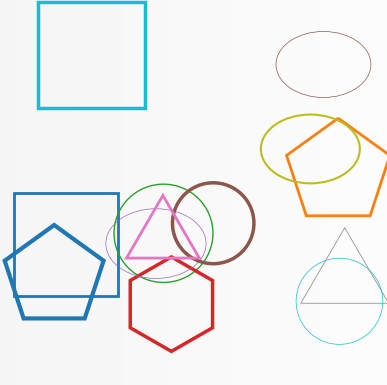[{"shape": "pentagon", "thickness": 3, "radius": 0.67, "center": [0.14, 0.281]}, {"shape": "square", "thickness": 2, "radius": 0.67, "center": [0.17, 0.365]}, {"shape": "pentagon", "thickness": 2, "radius": 0.7, "center": [0.873, 0.553]}, {"shape": "circle", "thickness": 1, "radius": 0.64, "center": [0.422, 0.394]}, {"shape": "hexagon", "thickness": 2.5, "radius": 0.61, "center": [0.442, 0.21]}, {"shape": "oval", "thickness": 0.5, "radius": 0.65, "center": [0.402, 0.367]}, {"shape": "oval", "thickness": 0.5, "radius": 0.61, "center": [0.835, 0.833]}, {"shape": "circle", "thickness": 2.5, "radius": 0.53, "center": [0.55, 0.42]}, {"shape": "triangle", "thickness": 2, "radius": 0.54, "center": [0.42, 0.384]}, {"shape": "triangle", "thickness": 0.5, "radius": 0.65, "center": [0.89, 0.278]}, {"shape": "oval", "thickness": 1.5, "radius": 0.64, "center": [0.801, 0.613]}, {"shape": "square", "thickness": 2.5, "radius": 0.69, "center": [0.236, 0.857]}, {"shape": "circle", "thickness": 0.5, "radius": 0.56, "center": [0.876, 0.217]}]